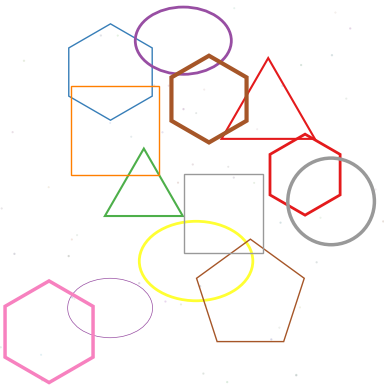[{"shape": "triangle", "thickness": 1.5, "radius": 0.7, "center": [0.697, 0.709]}, {"shape": "hexagon", "thickness": 2, "radius": 0.53, "center": [0.792, 0.546]}, {"shape": "hexagon", "thickness": 1, "radius": 0.63, "center": [0.287, 0.813]}, {"shape": "triangle", "thickness": 1.5, "radius": 0.58, "center": [0.374, 0.497]}, {"shape": "oval", "thickness": 2, "radius": 0.62, "center": [0.476, 0.894]}, {"shape": "oval", "thickness": 0.5, "radius": 0.55, "center": [0.286, 0.2]}, {"shape": "square", "thickness": 1, "radius": 0.58, "center": [0.299, 0.661]}, {"shape": "oval", "thickness": 2, "radius": 0.74, "center": [0.509, 0.322]}, {"shape": "hexagon", "thickness": 3, "radius": 0.56, "center": [0.543, 0.743]}, {"shape": "pentagon", "thickness": 1, "radius": 0.74, "center": [0.65, 0.232]}, {"shape": "hexagon", "thickness": 2.5, "radius": 0.66, "center": [0.127, 0.138]}, {"shape": "square", "thickness": 1, "radius": 0.52, "center": [0.581, 0.446]}, {"shape": "circle", "thickness": 2.5, "radius": 0.56, "center": [0.86, 0.477]}]